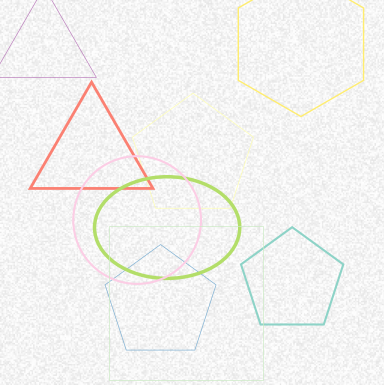[{"shape": "pentagon", "thickness": 1.5, "radius": 0.7, "center": [0.759, 0.27]}, {"shape": "pentagon", "thickness": 0.5, "radius": 0.83, "center": [0.501, 0.593]}, {"shape": "triangle", "thickness": 2, "radius": 0.92, "center": [0.238, 0.603]}, {"shape": "pentagon", "thickness": 0.5, "radius": 0.76, "center": [0.417, 0.213]}, {"shape": "oval", "thickness": 2.5, "radius": 0.94, "center": [0.434, 0.409]}, {"shape": "circle", "thickness": 1.5, "radius": 0.83, "center": [0.356, 0.428]}, {"shape": "triangle", "thickness": 0.5, "radius": 0.78, "center": [0.115, 0.877]}, {"shape": "square", "thickness": 0.5, "radius": 1.0, "center": [0.484, 0.212]}, {"shape": "hexagon", "thickness": 1, "radius": 0.94, "center": [0.782, 0.885]}]